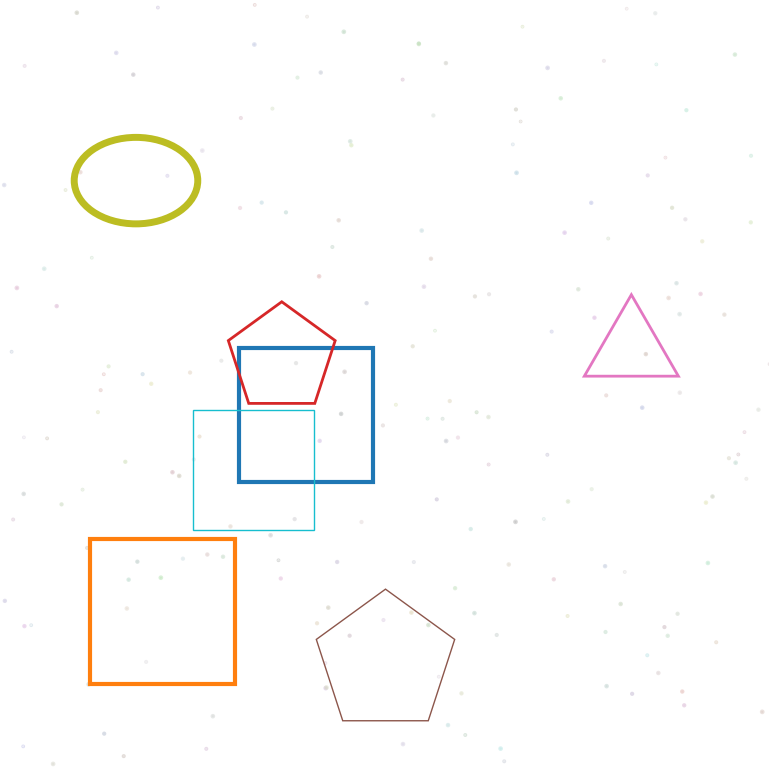[{"shape": "square", "thickness": 1.5, "radius": 0.43, "center": [0.397, 0.461]}, {"shape": "square", "thickness": 1.5, "radius": 0.47, "center": [0.211, 0.206]}, {"shape": "pentagon", "thickness": 1, "radius": 0.36, "center": [0.366, 0.535]}, {"shape": "pentagon", "thickness": 0.5, "radius": 0.47, "center": [0.501, 0.14]}, {"shape": "triangle", "thickness": 1, "radius": 0.35, "center": [0.82, 0.547]}, {"shape": "oval", "thickness": 2.5, "radius": 0.4, "center": [0.177, 0.765]}, {"shape": "square", "thickness": 0.5, "radius": 0.39, "center": [0.329, 0.39]}]